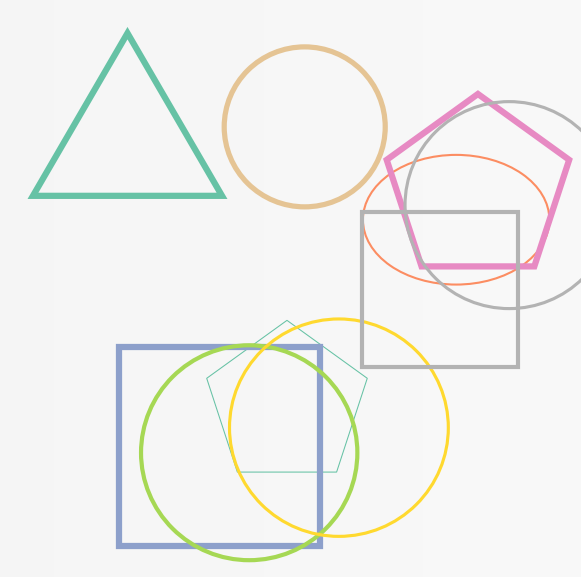[{"shape": "pentagon", "thickness": 0.5, "radius": 0.73, "center": [0.494, 0.299]}, {"shape": "triangle", "thickness": 3, "radius": 0.94, "center": [0.219, 0.754]}, {"shape": "oval", "thickness": 1, "radius": 0.8, "center": [0.785, 0.619]}, {"shape": "square", "thickness": 3, "radius": 0.86, "center": [0.378, 0.226]}, {"shape": "pentagon", "thickness": 3, "radius": 0.83, "center": [0.822, 0.671]}, {"shape": "circle", "thickness": 2, "radius": 0.93, "center": [0.429, 0.215]}, {"shape": "circle", "thickness": 1.5, "radius": 0.94, "center": [0.583, 0.259]}, {"shape": "circle", "thickness": 2.5, "radius": 0.69, "center": [0.524, 0.779]}, {"shape": "circle", "thickness": 1.5, "radius": 0.9, "center": [0.876, 0.644]}, {"shape": "square", "thickness": 2, "radius": 0.67, "center": [0.757, 0.497]}]